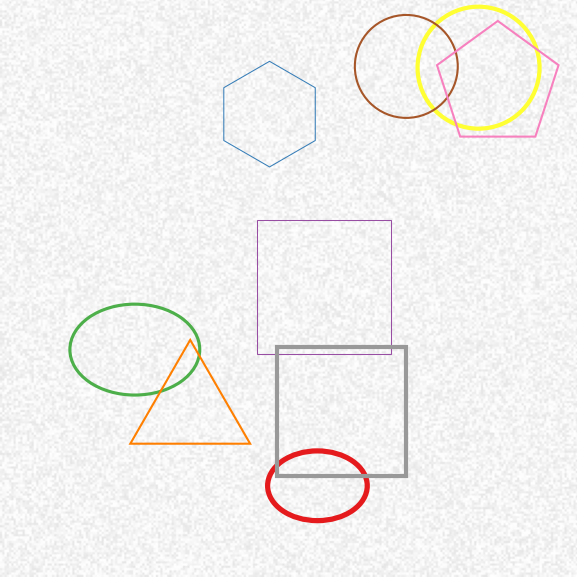[{"shape": "oval", "thickness": 2.5, "radius": 0.43, "center": [0.55, 0.158]}, {"shape": "hexagon", "thickness": 0.5, "radius": 0.46, "center": [0.467, 0.802]}, {"shape": "oval", "thickness": 1.5, "radius": 0.56, "center": [0.233, 0.394]}, {"shape": "square", "thickness": 0.5, "radius": 0.58, "center": [0.561, 0.503]}, {"shape": "triangle", "thickness": 1, "radius": 0.6, "center": [0.329, 0.291]}, {"shape": "circle", "thickness": 2, "radius": 0.53, "center": [0.829, 0.882]}, {"shape": "circle", "thickness": 1, "radius": 0.45, "center": [0.704, 0.884]}, {"shape": "pentagon", "thickness": 1, "radius": 0.55, "center": [0.862, 0.852]}, {"shape": "square", "thickness": 2, "radius": 0.56, "center": [0.591, 0.287]}]